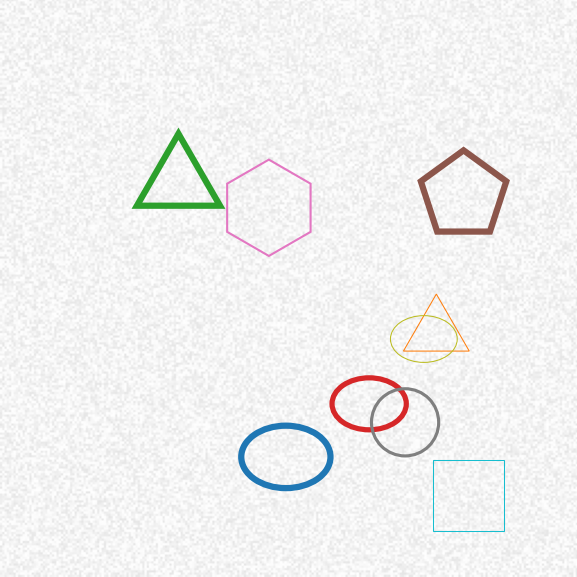[{"shape": "oval", "thickness": 3, "radius": 0.39, "center": [0.495, 0.208]}, {"shape": "triangle", "thickness": 0.5, "radius": 0.33, "center": [0.756, 0.424]}, {"shape": "triangle", "thickness": 3, "radius": 0.42, "center": [0.309, 0.684]}, {"shape": "oval", "thickness": 2.5, "radius": 0.32, "center": [0.639, 0.3]}, {"shape": "pentagon", "thickness": 3, "radius": 0.39, "center": [0.803, 0.661]}, {"shape": "hexagon", "thickness": 1, "radius": 0.42, "center": [0.466, 0.639]}, {"shape": "circle", "thickness": 1.5, "radius": 0.29, "center": [0.701, 0.268]}, {"shape": "oval", "thickness": 0.5, "radius": 0.29, "center": [0.734, 0.412]}, {"shape": "square", "thickness": 0.5, "radius": 0.31, "center": [0.811, 0.141]}]